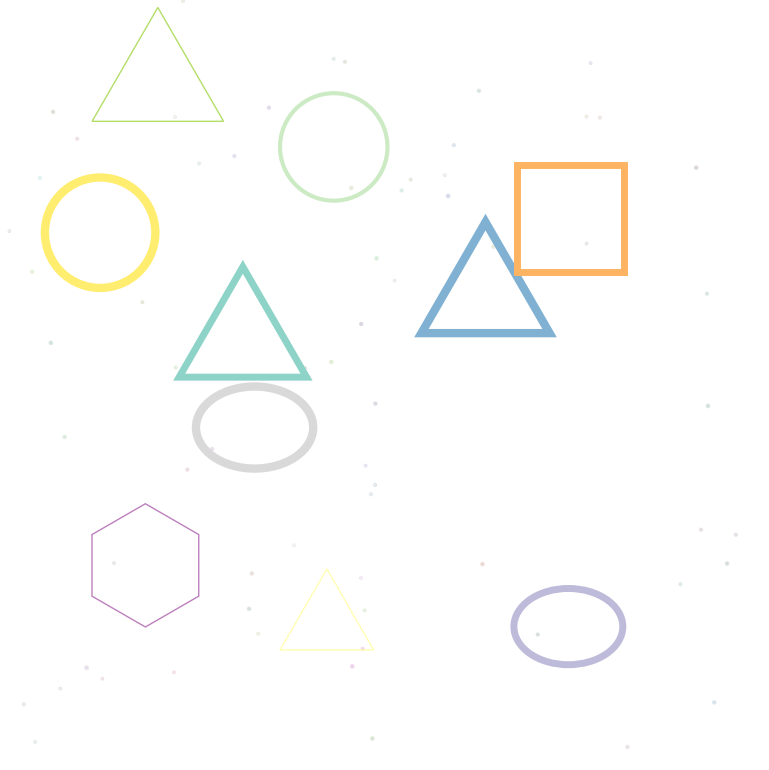[{"shape": "triangle", "thickness": 2.5, "radius": 0.48, "center": [0.315, 0.558]}, {"shape": "triangle", "thickness": 0.5, "radius": 0.35, "center": [0.424, 0.191]}, {"shape": "oval", "thickness": 2.5, "radius": 0.35, "center": [0.738, 0.186]}, {"shape": "triangle", "thickness": 3, "radius": 0.48, "center": [0.631, 0.615]}, {"shape": "square", "thickness": 2.5, "radius": 0.35, "center": [0.741, 0.716]}, {"shape": "triangle", "thickness": 0.5, "radius": 0.49, "center": [0.205, 0.892]}, {"shape": "oval", "thickness": 3, "radius": 0.38, "center": [0.331, 0.445]}, {"shape": "hexagon", "thickness": 0.5, "radius": 0.4, "center": [0.189, 0.266]}, {"shape": "circle", "thickness": 1.5, "radius": 0.35, "center": [0.433, 0.809]}, {"shape": "circle", "thickness": 3, "radius": 0.36, "center": [0.13, 0.698]}]